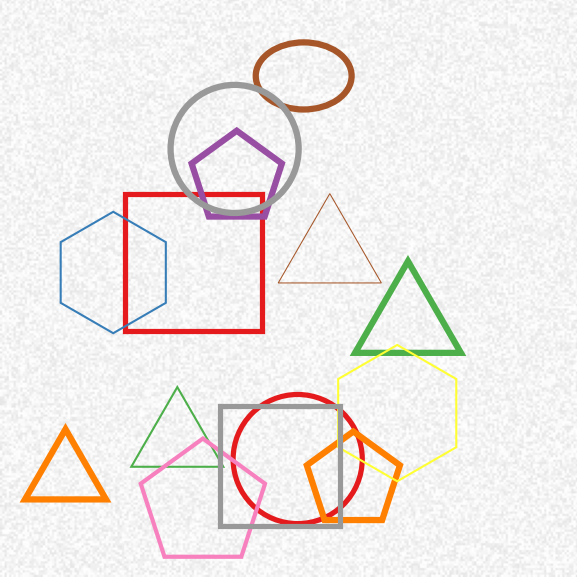[{"shape": "square", "thickness": 2.5, "radius": 0.59, "center": [0.334, 0.544]}, {"shape": "circle", "thickness": 2.5, "radius": 0.56, "center": [0.515, 0.204]}, {"shape": "hexagon", "thickness": 1, "radius": 0.53, "center": [0.196, 0.527]}, {"shape": "triangle", "thickness": 1, "radius": 0.46, "center": [0.307, 0.237]}, {"shape": "triangle", "thickness": 3, "radius": 0.53, "center": [0.706, 0.441]}, {"shape": "pentagon", "thickness": 3, "radius": 0.41, "center": [0.41, 0.691]}, {"shape": "triangle", "thickness": 3, "radius": 0.41, "center": [0.113, 0.175]}, {"shape": "pentagon", "thickness": 3, "radius": 0.42, "center": [0.612, 0.167]}, {"shape": "hexagon", "thickness": 1, "radius": 0.59, "center": [0.688, 0.284]}, {"shape": "triangle", "thickness": 0.5, "radius": 0.52, "center": [0.571, 0.561]}, {"shape": "oval", "thickness": 3, "radius": 0.41, "center": [0.526, 0.868]}, {"shape": "pentagon", "thickness": 2, "radius": 0.57, "center": [0.351, 0.127]}, {"shape": "square", "thickness": 2.5, "radius": 0.52, "center": [0.484, 0.192]}, {"shape": "circle", "thickness": 3, "radius": 0.55, "center": [0.406, 0.741]}]